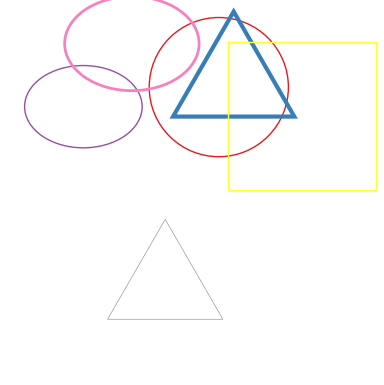[{"shape": "circle", "thickness": 1, "radius": 0.9, "center": [0.568, 0.774]}, {"shape": "triangle", "thickness": 3, "radius": 0.91, "center": [0.607, 0.788]}, {"shape": "oval", "thickness": 1, "radius": 0.76, "center": [0.217, 0.723]}, {"shape": "square", "thickness": 1, "radius": 0.96, "center": [0.785, 0.699]}, {"shape": "oval", "thickness": 2, "radius": 0.87, "center": [0.343, 0.887]}, {"shape": "triangle", "thickness": 0.5, "radius": 0.87, "center": [0.429, 0.257]}]